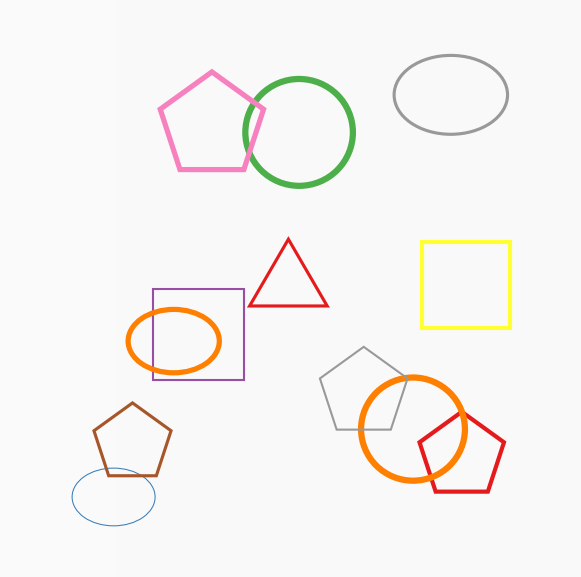[{"shape": "triangle", "thickness": 1.5, "radius": 0.39, "center": [0.496, 0.508]}, {"shape": "pentagon", "thickness": 2, "radius": 0.38, "center": [0.794, 0.21]}, {"shape": "oval", "thickness": 0.5, "radius": 0.36, "center": [0.195, 0.139]}, {"shape": "circle", "thickness": 3, "radius": 0.46, "center": [0.515, 0.77]}, {"shape": "square", "thickness": 1, "radius": 0.39, "center": [0.342, 0.421]}, {"shape": "oval", "thickness": 2.5, "radius": 0.39, "center": [0.299, 0.408]}, {"shape": "circle", "thickness": 3, "radius": 0.45, "center": [0.711, 0.256]}, {"shape": "square", "thickness": 2, "radius": 0.37, "center": [0.802, 0.506]}, {"shape": "pentagon", "thickness": 1.5, "radius": 0.35, "center": [0.228, 0.232]}, {"shape": "pentagon", "thickness": 2.5, "radius": 0.47, "center": [0.365, 0.781]}, {"shape": "pentagon", "thickness": 1, "radius": 0.4, "center": [0.626, 0.319]}, {"shape": "oval", "thickness": 1.5, "radius": 0.49, "center": [0.776, 0.835]}]